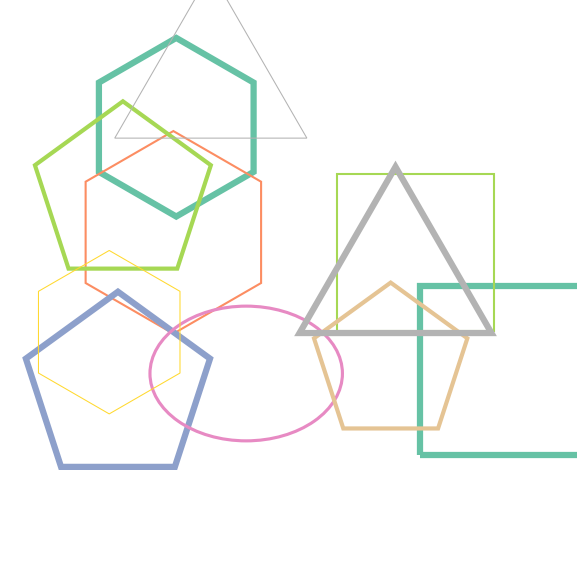[{"shape": "square", "thickness": 3, "radius": 0.73, "center": [0.874, 0.358]}, {"shape": "hexagon", "thickness": 3, "radius": 0.77, "center": [0.305, 0.779]}, {"shape": "hexagon", "thickness": 1, "radius": 0.88, "center": [0.3, 0.597]}, {"shape": "pentagon", "thickness": 3, "radius": 0.84, "center": [0.204, 0.326]}, {"shape": "oval", "thickness": 1.5, "radius": 0.83, "center": [0.426, 0.352]}, {"shape": "square", "thickness": 1, "radius": 0.68, "center": [0.719, 0.562]}, {"shape": "pentagon", "thickness": 2, "radius": 0.8, "center": [0.213, 0.664]}, {"shape": "hexagon", "thickness": 0.5, "radius": 0.71, "center": [0.189, 0.424]}, {"shape": "pentagon", "thickness": 2, "radius": 0.7, "center": [0.677, 0.37]}, {"shape": "triangle", "thickness": 3, "radius": 0.96, "center": [0.685, 0.518]}, {"shape": "triangle", "thickness": 0.5, "radius": 0.96, "center": [0.365, 0.856]}]